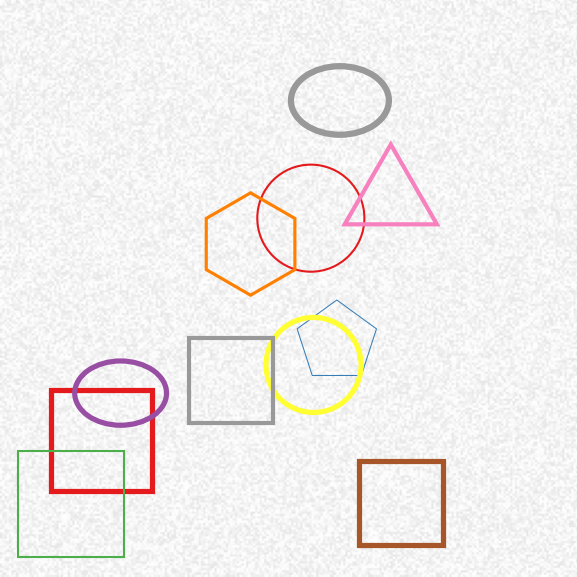[{"shape": "square", "thickness": 2.5, "radius": 0.44, "center": [0.176, 0.236]}, {"shape": "circle", "thickness": 1, "radius": 0.46, "center": [0.538, 0.621]}, {"shape": "pentagon", "thickness": 0.5, "radius": 0.36, "center": [0.583, 0.407]}, {"shape": "square", "thickness": 1, "radius": 0.46, "center": [0.123, 0.127]}, {"shape": "oval", "thickness": 2.5, "radius": 0.4, "center": [0.209, 0.318]}, {"shape": "hexagon", "thickness": 1.5, "radius": 0.44, "center": [0.434, 0.577]}, {"shape": "circle", "thickness": 2.5, "radius": 0.41, "center": [0.543, 0.367]}, {"shape": "square", "thickness": 2.5, "radius": 0.36, "center": [0.694, 0.128]}, {"shape": "triangle", "thickness": 2, "radius": 0.46, "center": [0.677, 0.657]}, {"shape": "oval", "thickness": 3, "radius": 0.42, "center": [0.589, 0.825]}, {"shape": "square", "thickness": 2, "radius": 0.37, "center": [0.4, 0.341]}]